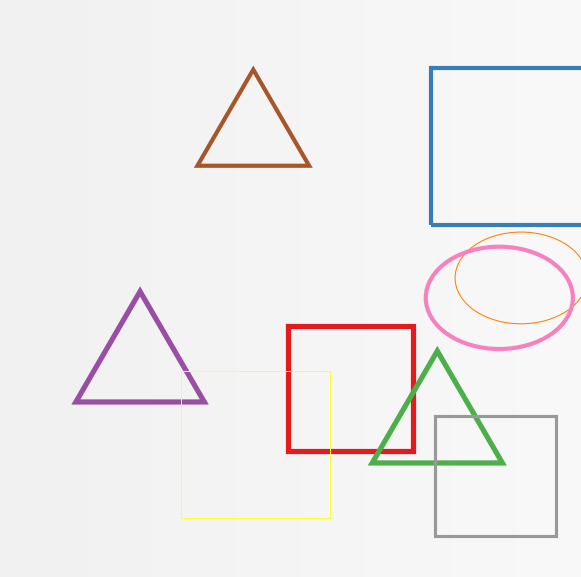[{"shape": "square", "thickness": 2.5, "radius": 0.54, "center": [0.603, 0.326]}, {"shape": "square", "thickness": 2, "radius": 0.68, "center": [0.877, 0.746]}, {"shape": "triangle", "thickness": 2.5, "radius": 0.65, "center": [0.752, 0.262]}, {"shape": "triangle", "thickness": 2.5, "radius": 0.64, "center": [0.241, 0.367]}, {"shape": "oval", "thickness": 0.5, "radius": 0.57, "center": [0.896, 0.518]}, {"shape": "square", "thickness": 0.5, "radius": 0.64, "center": [0.439, 0.229]}, {"shape": "triangle", "thickness": 2, "radius": 0.55, "center": [0.436, 0.768]}, {"shape": "oval", "thickness": 2, "radius": 0.63, "center": [0.859, 0.483]}, {"shape": "square", "thickness": 1.5, "radius": 0.52, "center": [0.853, 0.175]}]